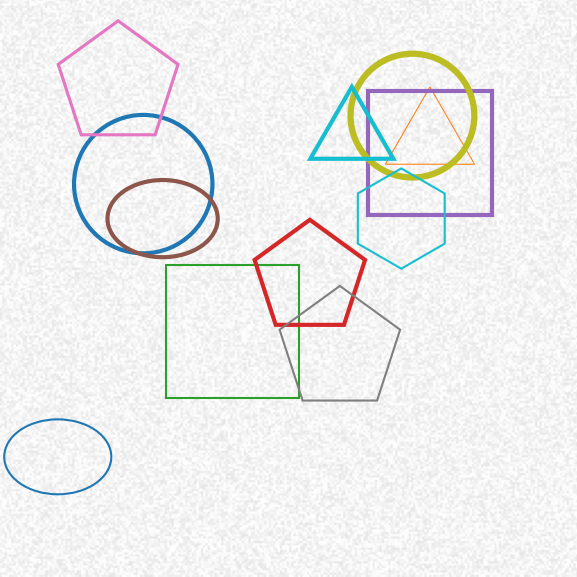[{"shape": "circle", "thickness": 2, "radius": 0.6, "center": [0.248, 0.68]}, {"shape": "oval", "thickness": 1, "radius": 0.46, "center": [0.1, 0.208]}, {"shape": "triangle", "thickness": 0.5, "radius": 0.45, "center": [0.744, 0.759]}, {"shape": "square", "thickness": 1, "radius": 0.58, "center": [0.402, 0.425]}, {"shape": "pentagon", "thickness": 2, "radius": 0.5, "center": [0.537, 0.518]}, {"shape": "square", "thickness": 2, "radius": 0.54, "center": [0.744, 0.734]}, {"shape": "oval", "thickness": 2, "radius": 0.48, "center": [0.282, 0.621]}, {"shape": "pentagon", "thickness": 1.5, "radius": 0.55, "center": [0.205, 0.854]}, {"shape": "pentagon", "thickness": 1, "radius": 0.55, "center": [0.588, 0.394]}, {"shape": "circle", "thickness": 3, "radius": 0.54, "center": [0.714, 0.799]}, {"shape": "triangle", "thickness": 2, "radius": 0.42, "center": [0.609, 0.766]}, {"shape": "hexagon", "thickness": 1, "radius": 0.43, "center": [0.695, 0.621]}]